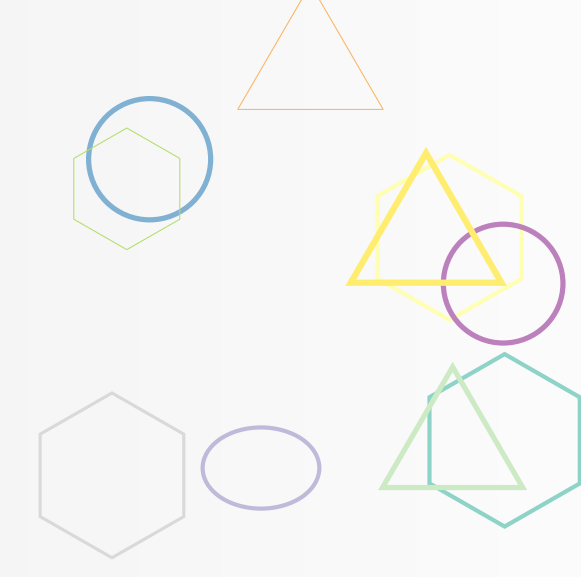[{"shape": "hexagon", "thickness": 2, "radius": 0.75, "center": [0.868, 0.237]}, {"shape": "hexagon", "thickness": 2, "radius": 0.71, "center": [0.773, 0.588]}, {"shape": "oval", "thickness": 2, "radius": 0.5, "center": [0.449, 0.189]}, {"shape": "circle", "thickness": 2.5, "radius": 0.52, "center": [0.257, 0.723]}, {"shape": "triangle", "thickness": 0.5, "radius": 0.72, "center": [0.534, 0.882]}, {"shape": "hexagon", "thickness": 0.5, "radius": 0.53, "center": [0.218, 0.672]}, {"shape": "hexagon", "thickness": 1.5, "radius": 0.71, "center": [0.193, 0.176]}, {"shape": "circle", "thickness": 2.5, "radius": 0.51, "center": [0.866, 0.508]}, {"shape": "triangle", "thickness": 2.5, "radius": 0.7, "center": [0.779, 0.225]}, {"shape": "triangle", "thickness": 3, "radius": 0.75, "center": [0.733, 0.584]}]